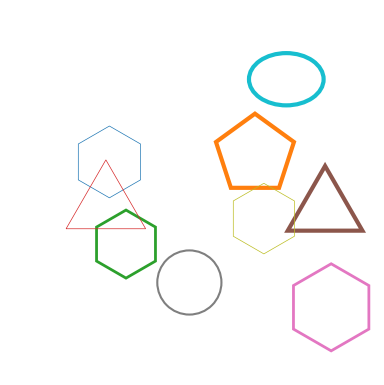[{"shape": "hexagon", "thickness": 0.5, "radius": 0.47, "center": [0.284, 0.579]}, {"shape": "pentagon", "thickness": 3, "radius": 0.53, "center": [0.662, 0.598]}, {"shape": "hexagon", "thickness": 2, "radius": 0.44, "center": [0.327, 0.366]}, {"shape": "triangle", "thickness": 0.5, "radius": 0.6, "center": [0.275, 0.465]}, {"shape": "triangle", "thickness": 3, "radius": 0.56, "center": [0.844, 0.457]}, {"shape": "hexagon", "thickness": 2, "radius": 0.57, "center": [0.86, 0.202]}, {"shape": "circle", "thickness": 1.5, "radius": 0.42, "center": [0.492, 0.266]}, {"shape": "hexagon", "thickness": 0.5, "radius": 0.46, "center": [0.685, 0.432]}, {"shape": "oval", "thickness": 3, "radius": 0.48, "center": [0.744, 0.794]}]